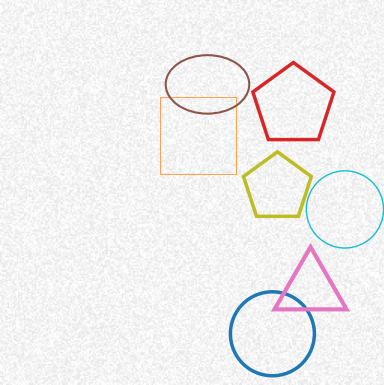[{"shape": "circle", "thickness": 2.5, "radius": 0.55, "center": [0.708, 0.133]}, {"shape": "square", "thickness": 0.5, "radius": 0.5, "center": [0.514, 0.648]}, {"shape": "pentagon", "thickness": 2.5, "radius": 0.55, "center": [0.762, 0.727]}, {"shape": "oval", "thickness": 1.5, "radius": 0.54, "center": [0.539, 0.781]}, {"shape": "triangle", "thickness": 3, "radius": 0.54, "center": [0.807, 0.251]}, {"shape": "pentagon", "thickness": 2.5, "radius": 0.46, "center": [0.721, 0.513]}, {"shape": "circle", "thickness": 1, "radius": 0.5, "center": [0.896, 0.456]}]